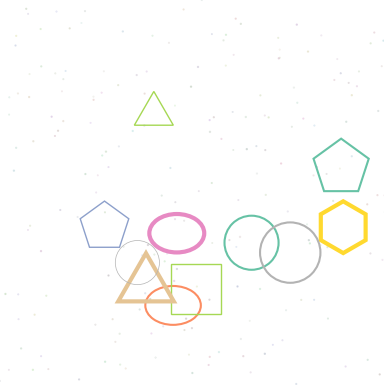[{"shape": "pentagon", "thickness": 1.5, "radius": 0.38, "center": [0.886, 0.564]}, {"shape": "circle", "thickness": 1.5, "radius": 0.35, "center": [0.653, 0.37]}, {"shape": "oval", "thickness": 1.5, "radius": 0.36, "center": [0.45, 0.207]}, {"shape": "pentagon", "thickness": 1, "radius": 0.33, "center": [0.271, 0.411]}, {"shape": "oval", "thickness": 3, "radius": 0.36, "center": [0.459, 0.394]}, {"shape": "triangle", "thickness": 1, "radius": 0.29, "center": [0.4, 0.704]}, {"shape": "square", "thickness": 1, "radius": 0.32, "center": [0.509, 0.25]}, {"shape": "hexagon", "thickness": 3, "radius": 0.34, "center": [0.891, 0.41]}, {"shape": "triangle", "thickness": 3, "radius": 0.42, "center": [0.379, 0.259]}, {"shape": "circle", "thickness": 1.5, "radius": 0.39, "center": [0.754, 0.344]}, {"shape": "circle", "thickness": 0.5, "radius": 0.29, "center": [0.357, 0.318]}]